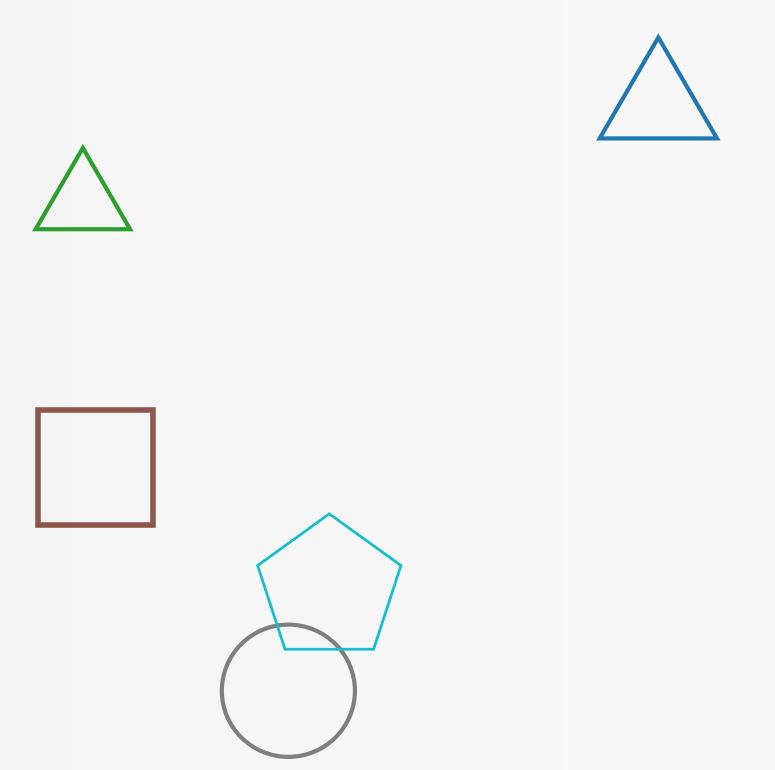[{"shape": "triangle", "thickness": 1.5, "radius": 0.44, "center": [0.849, 0.864]}, {"shape": "triangle", "thickness": 1.5, "radius": 0.35, "center": [0.107, 0.737]}, {"shape": "square", "thickness": 2, "radius": 0.37, "center": [0.123, 0.393]}, {"shape": "circle", "thickness": 1.5, "radius": 0.43, "center": [0.372, 0.103]}, {"shape": "pentagon", "thickness": 1, "radius": 0.49, "center": [0.425, 0.235]}]